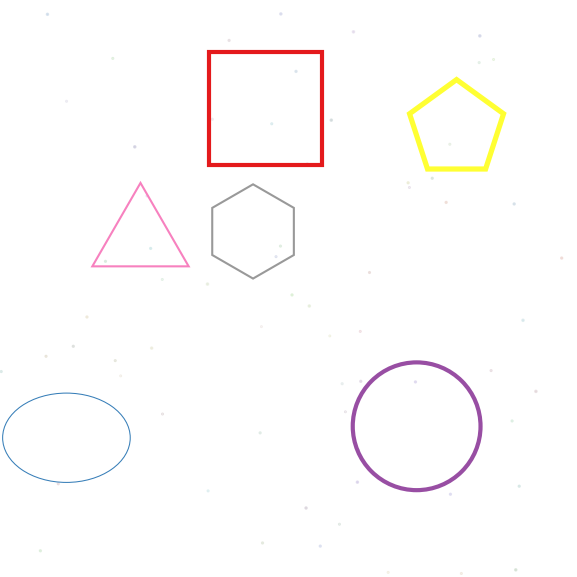[{"shape": "square", "thickness": 2, "radius": 0.49, "center": [0.46, 0.812]}, {"shape": "oval", "thickness": 0.5, "radius": 0.55, "center": [0.115, 0.241]}, {"shape": "circle", "thickness": 2, "radius": 0.55, "center": [0.721, 0.261]}, {"shape": "pentagon", "thickness": 2.5, "radius": 0.43, "center": [0.791, 0.776]}, {"shape": "triangle", "thickness": 1, "radius": 0.48, "center": [0.243, 0.586]}, {"shape": "hexagon", "thickness": 1, "radius": 0.41, "center": [0.438, 0.598]}]